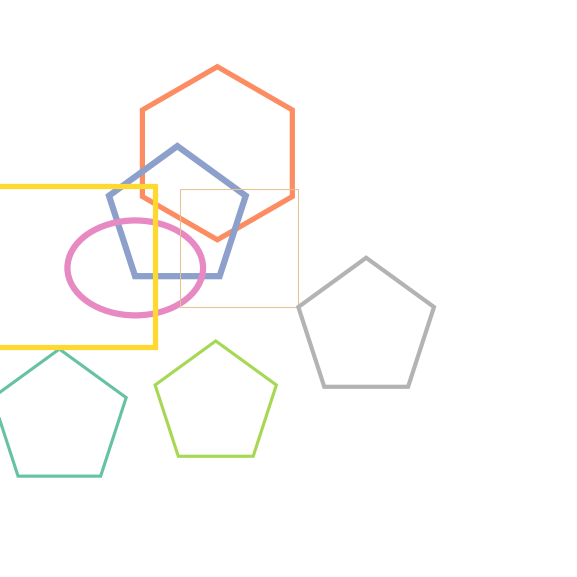[{"shape": "pentagon", "thickness": 1.5, "radius": 0.61, "center": [0.103, 0.273]}, {"shape": "hexagon", "thickness": 2.5, "radius": 0.75, "center": [0.376, 0.734]}, {"shape": "pentagon", "thickness": 3, "radius": 0.62, "center": [0.307, 0.622]}, {"shape": "oval", "thickness": 3, "radius": 0.59, "center": [0.234, 0.535]}, {"shape": "pentagon", "thickness": 1.5, "radius": 0.55, "center": [0.374, 0.298]}, {"shape": "square", "thickness": 2.5, "radius": 0.7, "center": [0.129, 0.538]}, {"shape": "square", "thickness": 0.5, "radius": 0.51, "center": [0.414, 0.57]}, {"shape": "pentagon", "thickness": 2, "radius": 0.62, "center": [0.634, 0.429]}]